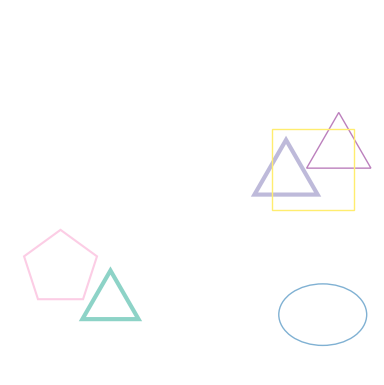[{"shape": "triangle", "thickness": 3, "radius": 0.42, "center": [0.287, 0.213]}, {"shape": "triangle", "thickness": 3, "radius": 0.47, "center": [0.743, 0.542]}, {"shape": "oval", "thickness": 1, "radius": 0.57, "center": [0.838, 0.183]}, {"shape": "pentagon", "thickness": 1.5, "radius": 0.5, "center": [0.157, 0.303]}, {"shape": "triangle", "thickness": 1, "radius": 0.48, "center": [0.88, 0.611]}, {"shape": "square", "thickness": 1, "radius": 0.53, "center": [0.812, 0.56]}]